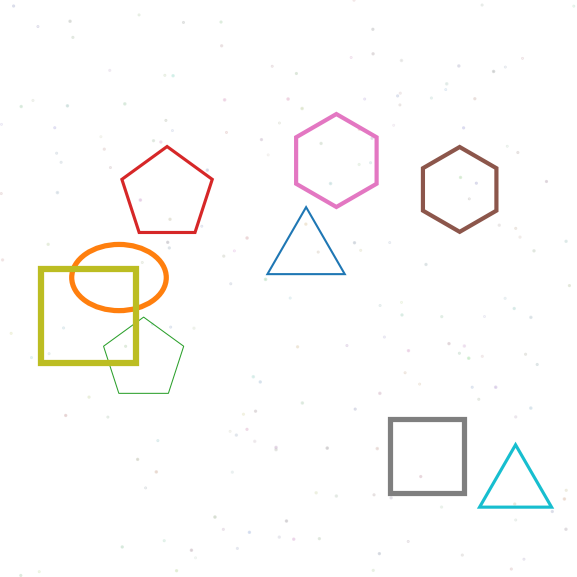[{"shape": "triangle", "thickness": 1, "radius": 0.39, "center": [0.53, 0.563]}, {"shape": "oval", "thickness": 2.5, "radius": 0.41, "center": [0.206, 0.519]}, {"shape": "pentagon", "thickness": 0.5, "radius": 0.36, "center": [0.249, 0.377]}, {"shape": "pentagon", "thickness": 1.5, "radius": 0.41, "center": [0.289, 0.663]}, {"shape": "hexagon", "thickness": 2, "radius": 0.37, "center": [0.796, 0.671]}, {"shape": "hexagon", "thickness": 2, "radius": 0.4, "center": [0.582, 0.721]}, {"shape": "square", "thickness": 2.5, "radius": 0.32, "center": [0.74, 0.21]}, {"shape": "square", "thickness": 3, "radius": 0.41, "center": [0.153, 0.452]}, {"shape": "triangle", "thickness": 1.5, "radius": 0.36, "center": [0.893, 0.157]}]